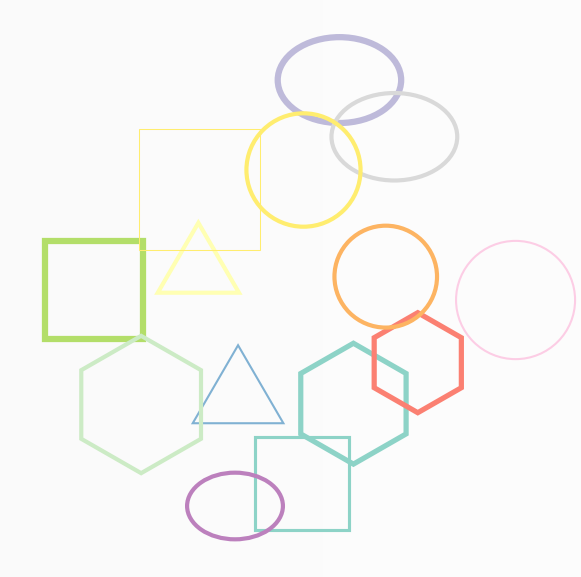[{"shape": "hexagon", "thickness": 2.5, "radius": 0.52, "center": [0.608, 0.3]}, {"shape": "square", "thickness": 1.5, "radius": 0.4, "center": [0.52, 0.162]}, {"shape": "triangle", "thickness": 2, "radius": 0.4, "center": [0.341, 0.533]}, {"shape": "oval", "thickness": 3, "radius": 0.53, "center": [0.584, 0.86]}, {"shape": "hexagon", "thickness": 2.5, "radius": 0.43, "center": [0.719, 0.371]}, {"shape": "triangle", "thickness": 1, "radius": 0.45, "center": [0.41, 0.311]}, {"shape": "circle", "thickness": 2, "radius": 0.44, "center": [0.664, 0.52]}, {"shape": "square", "thickness": 3, "radius": 0.42, "center": [0.162, 0.497]}, {"shape": "circle", "thickness": 1, "radius": 0.51, "center": [0.887, 0.48]}, {"shape": "oval", "thickness": 2, "radius": 0.54, "center": [0.678, 0.762]}, {"shape": "oval", "thickness": 2, "radius": 0.41, "center": [0.404, 0.123]}, {"shape": "hexagon", "thickness": 2, "radius": 0.59, "center": [0.243, 0.299]}, {"shape": "circle", "thickness": 2, "radius": 0.49, "center": [0.522, 0.705]}, {"shape": "square", "thickness": 0.5, "radius": 0.52, "center": [0.344, 0.671]}]